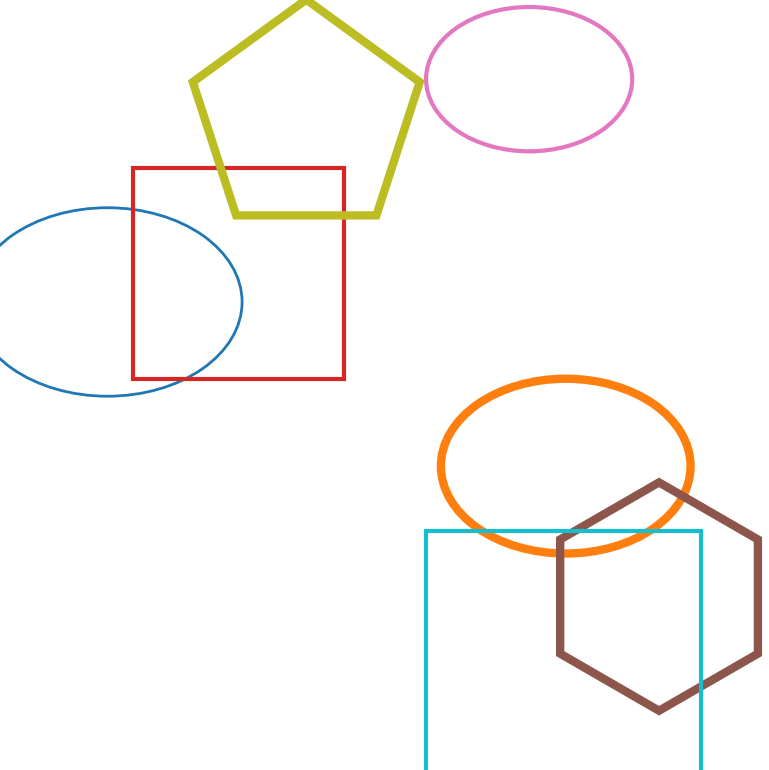[{"shape": "oval", "thickness": 1, "radius": 0.87, "center": [0.14, 0.608]}, {"shape": "oval", "thickness": 3, "radius": 0.81, "center": [0.735, 0.395]}, {"shape": "square", "thickness": 1.5, "radius": 0.68, "center": [0.309, 0.644]}, {"shape": "hexagon", "thickness": 3, "radius": 0.74, "center": [0.856, 0.225]}, {"shape": "oval", "thickness": 1.5, "radius": 0.67, "center": [0.687, 0.897]}, {"shape": "pentagon", "thickness": 3, "radius": 0.77, "center": [0.398, 0.846]}, {"shape": "square", "thickness": 1.5, "radius": 0.89, "center": [0.732, 0.132]}]